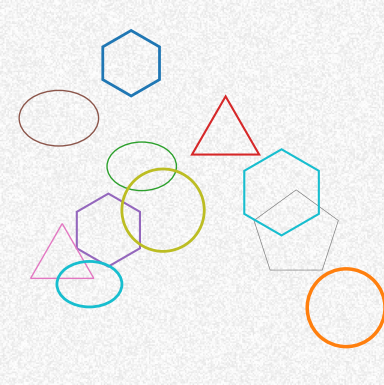[{"shape": "hexagon", "thickness": 2, "radius": 0.43, "center": [0.341, 0.836]}, {"shape": "circle", "thickness": 2.5, "radius": 0.51, "center": [0.899, 0.201]}, {"shape": "oval", "thickness": 1, "radius": 0.45, "center": [0.368, 0.568]}, {"shape": "triangle", "thickness": 1.5, "radius": 0.5, "center": [0.586, 0.649]}, {"shape": "hexagon", "thickness": 1.5, "radius": 0.47, "center": [0.281, 0.402]}, {"shape": "oval", "thickness": 1, "radius": 0.52, "center": [0.153, 0.693]}, {"shape": "triangle", "thickness": 1, "radius": 0.47, "center": [0.162, 0.324]}, {"shape": "pentagon", "thickness": 0.5, "radius": 0.58, "center": [0.769, 0.392]}, {"shape": "circle", "thickness": 2, "radius": 0.53, "center": [0.424, 0.454]}, {"shape": "oval", "thickness": 2, "radius": 0.42, "center": [0.232, 0.262]}, {"shape": "hexagon", "thickness": 1.5, "radius": 0.56, "center": [0.731, 0.5]}]